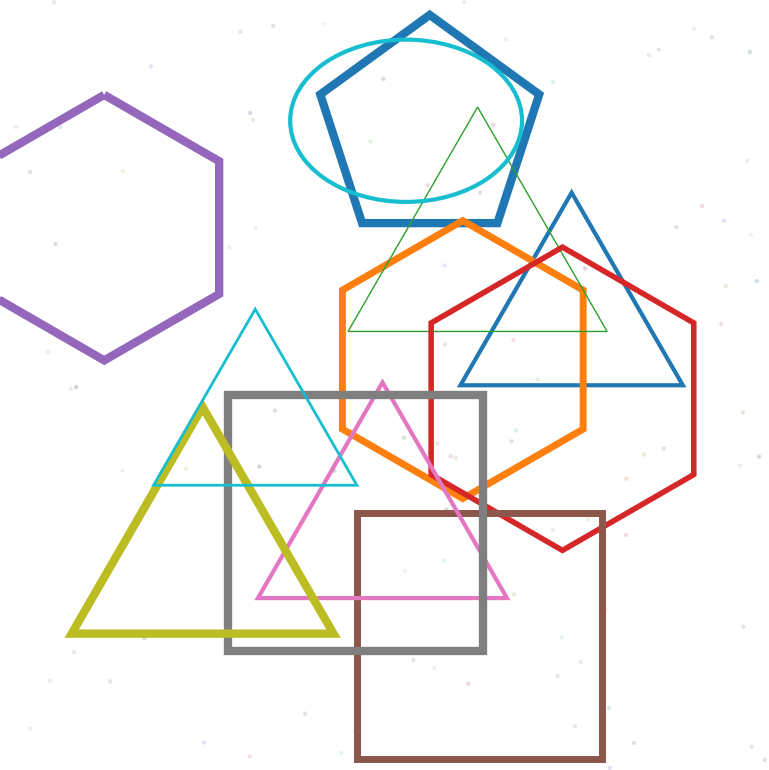[{"shape": "pentagon", "thickness": 3, "radius": 0.75, "center": [0.558, 0.831]}, {"shape": "triangle", "thickness": 1.5, "radius": 0.83, "center": [0.742, 0.583]}, {"shape": "hexagon", "thickness": 2.5, "radius": 0.9, "center": [0.601, 0.533]}, {"shape": "triangle", "thickness": 0.5, "radius": 0.97, "center": [0.62, 0.667]}, {"shape": "hexagon", "thickness": 2, "radius": 0.98, "center": [0.73, 0.482]}, {"shape": "hexagon", "thickness": 3, "radius": 0.86, "center": [0.135, 0.704]}, {"shape": "square", "thickness": 2.5, "radius": 0.8, "center": [0.623, 0.174]}, {"shape": "triangle", "thickness": 1.5, "radius": 0.93, "center": [0.497, 0.317]}, {"shape": "square", "thickness": 3, "radius": 0.83, "center": [0.462, 0.321]}, {"shape": "triangle", "thickness": 3, "radius": 0.98, "center": [0.263, 0.275]}, {"shape": "oval", "thickness": 1.5, "radius": 0.75, "center": [0.527, 0.843]}, {"shape": "triangle", "thickness": 1, "radius": 0.76, "center": [0.331, 0.446]}]